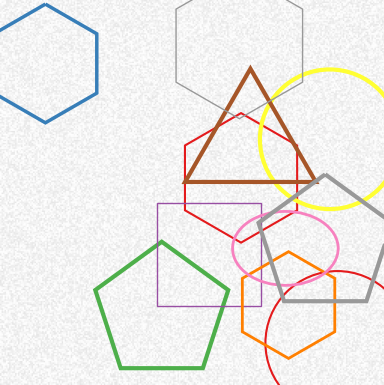[{"shape": "circle", "thickness": 1.5, "radius": 0.93, "center": [0.876, 0.109]}, {"shape": "hexagon", "thickness": 1.5, "radius": 0.84, "center": [0.626, 0.538]}, {"shape": "hexagon", "thickness": 2.5, "radius": 0.77, "center": [0.118, 0.835]}, {"shape": "pentagon", "thickness": 3, "radius": 0.91, "center": [0.42, 0.191]}, {"shape": "square", "thickness": 1, "radius": 0.67, "center": [0.543, 0.339]}, {"shape": "hexagon", "thickness": 2, "radius": 0.69, "center": [0.75, 0.208]}, {"shape": "circle", "thickness": 3, "radius": 0.91, "center": [0.856, 0.638]}, {"shape": "triangle", "thickness": 3, "radius": 0.98, "center": [0.651, 0.625]}, {"shape": "oval", "thickness": 2, "radius": 0.69, "center": [0.741, 0.355]}, {"shape": "hexagon", "thickness": 1, "radius": 0.95, "center": [0.622, 0.881]}, {"shape": "pentagon", "thickness": 3, "radius": 0.91, "center": [0.845, 0.365]}]